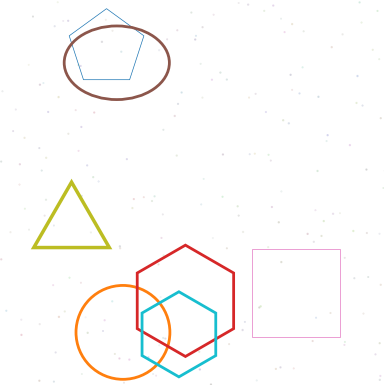[{"shape": "pentagon", "thickness": 0.5, "radius": 0.51, "center": [0.277, 0.876]}, {"shape": "circle", "thickness": 2, "radius": 0.61, "center": [0.319, 0.137]}, {"shape": "hexagon", "thickness": 2, "radius": 0.72, "center": [0.482, 0.219]}, {"shape": "oval", "thickness": 2, "radius": 0.68, "center": [0.303, 0.837]}, {"shape": "square", "thickness": 0.5, "radius": 0.57, "center": [0.768, 0.239]}, {"shape": "triangle", "thickness": 2.5, "radius": 0.57, "center": [0.186, 0.414]}, {"shape": "hexagon", "thickness": 2, "radius": 0.55, "center": [0.465, 0.132]}]